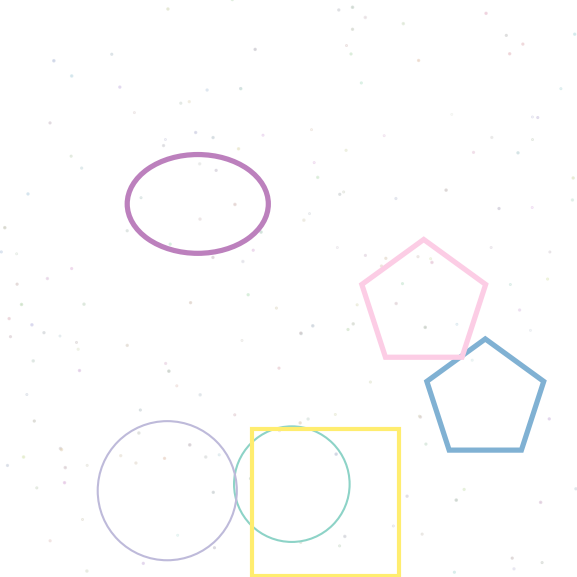[{"shape": "circle", "thickness": 1, "radius": 0.5, "center": [0.505, 0.161]}, {"shape": "circle", "thickness": 1, "radius": 0.6, "center": [0.29, 0.149]}, {"shape": "pentagon", "thickness": 2.5, "radius": 0.53, "center": [0.84, 0.306]}, {"shape": "pentagon", "thickness": 2.5, "radius": 0.56, "center": [0.734, 0.472]}, {"shape": "oval", "thickness": 2.5, "radius": 0.61, "center": [0.342, 0.646]}, {"shape": "square", "thickness": 2, "radius": 0.64, "center": [0.564, 0.128]}]